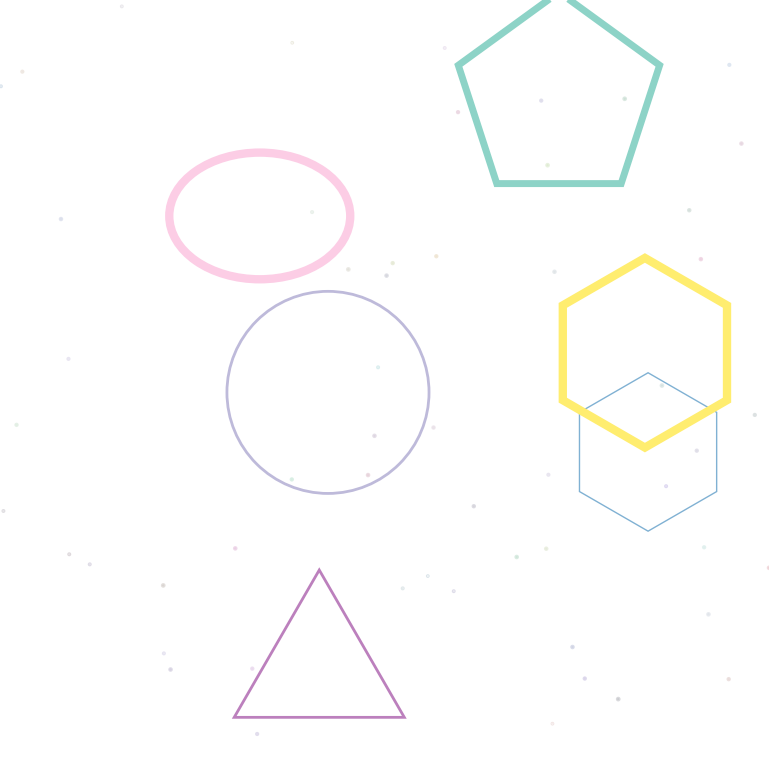[{"shape": "pentagon", "thickness": 2.5, "radius": 0.69, "center": [0.726, 0.873]}, {"shape": "circle", "thickness": 1, "radius": 0.66, "center": [0.426, 0.49]}, {"shape": "hexagon", "thickness": 0.5, "radius": 0.51, "center": [0.842, 0.413]}, {"shape": "oval", "thickness": 3, "radius": 0.59, "center": [0.337, 0.72]}, {"shape": "triangle", "thickness": 1, "radius": 0.64, "center": [0.415, 0.132]}, {"shape": "hexagon", "thickness": 3, "radius": 0.62, "center": [0.838, 0.542]}]